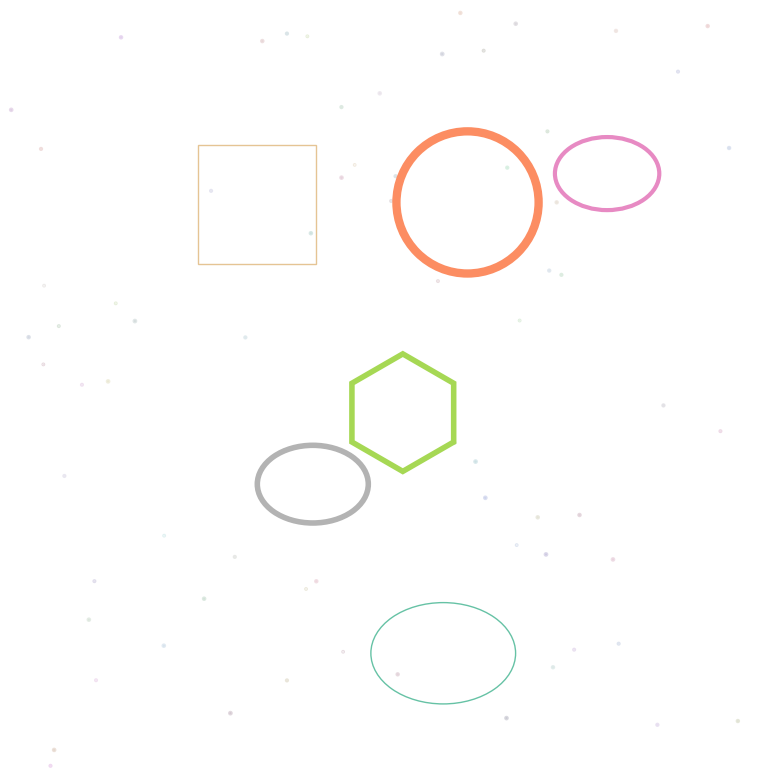[{"shape": "oval", "thickness": 0.5, "radius": 0.47, "center": [0.576, 0.152]}, {"shape": "circle", "thickness": 3, "radius": 0.46, "center": [0.607, 0.737]}, {"shape": "oval", "thickness": 1.5, "radius": 0.34, "center": [0.788, 0.775]}, {"shape": "hexagon", "thickness": 2, "radius": 0.38, "center": [0.523, 0.464]}, {"shape": "square", "thickness": 0.5, "radius": 0.38, "center": [0.334, 0.734]}, {"shape": "oval", "thickness": 2, "radius": 0.36, "center": [0.406, 0.371]}]